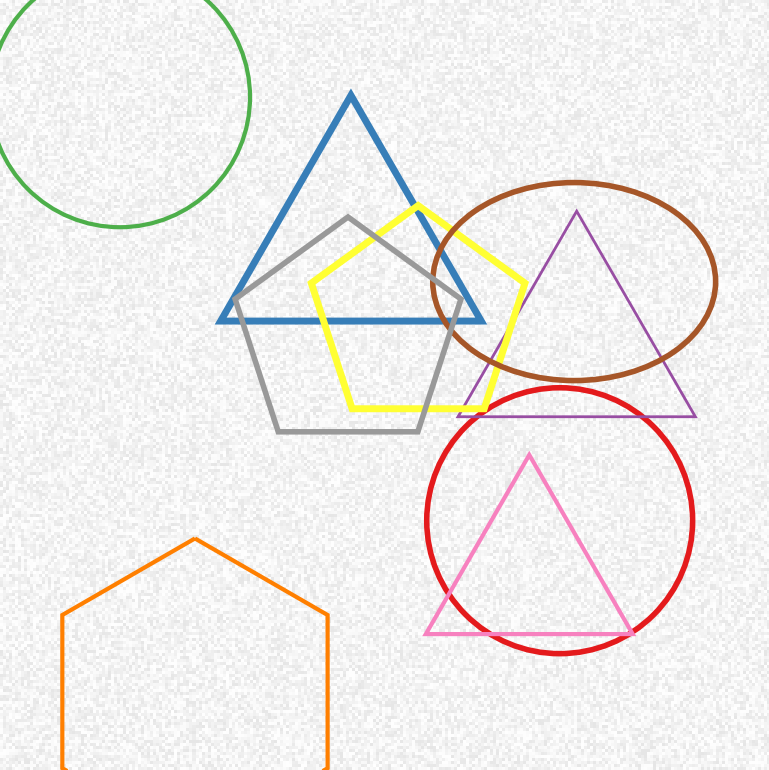[{"shape": "circle", "thickness": 2, "radius": 0.86, "center": [0.727, 0.324]}, {"shape": "triangle", "thickness": 2.5, "radius": 0.98, "center": [0.456, 0.681]}, {"shape": "circle", "thickness": 1.5, "radius": 0.85, "center": [0.156, 0.874]}, {"shape": "triangle", "thickness": 1, "radius": 0.89, "center": [0.749, 0.548]}, {"shape": "hexagon", "thickness": 1.5, "radius": 0.99, "center": [0.253, 0.102]}, {"shape": "pentagon", "thickness": 2.5, "radius": 0.73, "center": [0.543, 0.587]}, {"shape": "oval", "thickness": 2, "radius": 0.92, "center": [0.746, 0.634]}, {"shape": "triangle", "thickness": 1.5, "radius": 0.78, "center": [0.687, 0.254]}, {"shape": "pentagon", "thickness": 2, "radius": 0.77, "center": [0.452, 0.564]}]